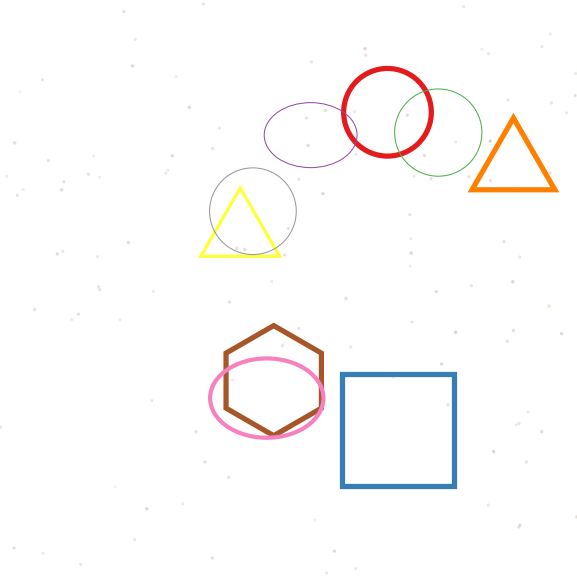[{"shape": "circle", "thickness": 2.5, "radius": 0.38, "center": [0.671, 0.805]}, {"shape": "square", "thickness": 2.5, "radius": 0.48, "center": [0.69, 0.255]}, {"shape": "circle", "thickness": 0.5, "radius": 0.38, "center": [0.759, 0.77]}, {"shape": "oval", "thickness": 0.5, "radius": 0.4, "center": [0.538, 0.765]}, {"shape": "triangle", "thickness": 2.5, "radius": 0.41, "center": [0.889, 0.712]}, {"shape": "triangle", "thickness": 1.5, "radius": 0.39, "center": [0.416, 0.595]}, {"shape": "hexagon", "thickness": 2.5, "radius": 0.48, "center": [0.474, 0.34]}, {"shape": "oval", "thickness": 2, "radius": 0.49, "center": [0.462, 0.31]}, {"shape": "circle", "thickness": 0.5, "radius": 0.38, "center": [0.438, 0.633]}]